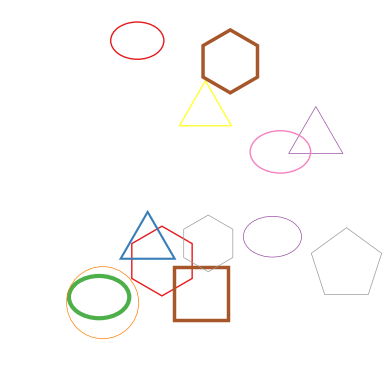[{"shape": "hexagon", "thickness": 1, "radius": 0.45, "center": [0.421, 0.322]}, {"shape": "oval", "thickness": 1, "radius": 0.35, "center": [0.357, 0.894]}, {"shape": "triangle", "thickness": 1.5, "radius": 0.41, "center": [0.384, 0.368]}, {"shape": "oval", "thickness": 3, "radius": 0.39, "center": [0.257, 0.228]}, {"shape": "triangle", "thickness": 0.5, "radius": 0.41, "center": [0.82, 0.642]}, {"shape": "oval", "thickness": 0.5, "radius": 0.38, "center": [0.708, 0.385]}, {"shape": "circle", "thickness": 0.5, "radius": 0.47, "center": [0.267, 0.214]}, {"shape": "triangle", "thickness": 1, "radius": 0.39, "center": [0.534, 0.712]}, {"shape": "hexagon", "thickness": 2.5, "radius": 0.41, "center": [0.598, 0.841]}, {"shape": "square", "thickness": 2.5, "radius": 0.35, "center": [0.521, 0.238]}, {"shape": "oval", "thickness": 1, "radius": 0.39, "center": [0.728, 0.605]}, {"shape": "hexagon", "thickness": 0.5, "radius": 0.37, "center": [0.541, 0.368]}, {"shape": "pentagon", "thickness": 0.5, "radius": 0.48, "center": [0.9, 0.312]}]